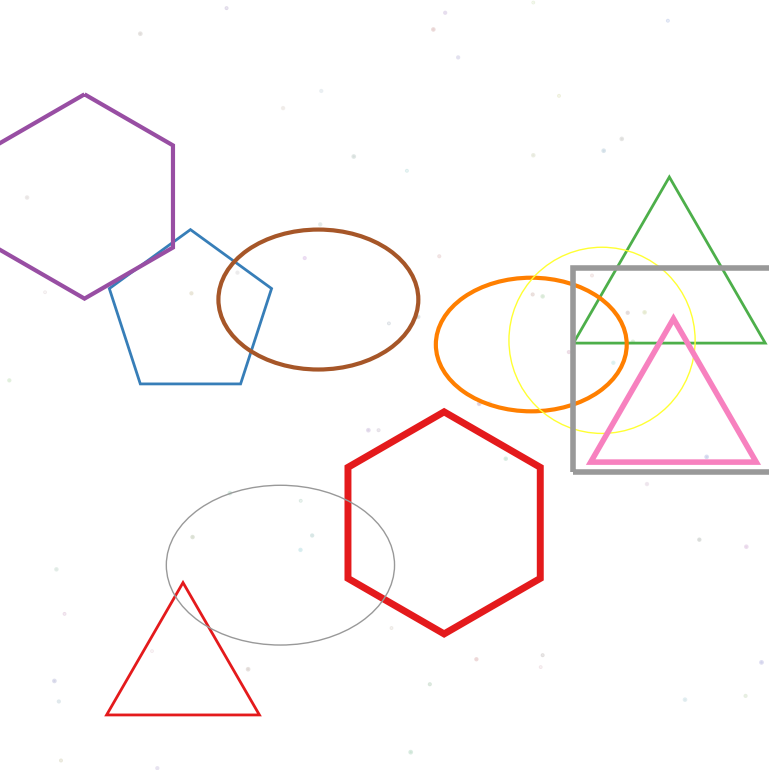[{"shape": "hexagon", "thickness": 2.5, "radius": 0.72, "center": [0.577, 0.321]}, {"shape": "triangle", "thickness": 1, "radius": 0.57, "center": [0.238, 0.129]}, {"shape": "pentagon", "thickness": 1, "radius": 0.55, "center": [0.247, 0.591]}, {"shape": "triangle", "thickness": 1, "radius": 0.72, "center": [0.869, 0.626]}, {"shape": "hexagon", "thickness": 1.5, "radius": 0.66, "center": [0.11, 0.745]}, {"shape": "oval", "thickness": 1.5, "radius": 0.62, "center": [0.69, 0.553]}, {"shape": "circle", "thickness": 0.5, "radius": 0.6, "center": [0.782, 0.558]}, {"shape": "oval", "thickness": 1.5, "radius": 0.65, "center": [0.413, 0.611]}, {"shape": "triangle", "thickness": 2, "radius": 0.62, "center": [0.875, 0.462]}, {"shape": "oval", "thickness": 0.5, "radius": 0.74, "center": [0.364, 0.266]}, {"shape": "square", "thickness": 2, "radius": 0.67, "center": [0.877, 0.519]}]